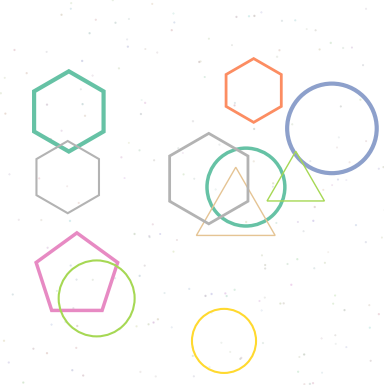[{"shape": "circle", "thickness": 2.5, "radius": 0.51, "center": [0.639, 0.514]}, {"shape": "hexagon", "thickness": 3, "radius": 0.52, "center": [0.179, 0.711]}, {"shape": "hexagon", "thickness": 2, "radius": 0.41, "center": [0.659, 0.765]}, {"shape": "circle", "thickness": 3, "radius": 0.58, "center": [0.862, 0.667]}, {"shape": "pentagon", "thickness": 2.5, "radius": 0.56, "center": [0.2, 0.284]}, {"shape": "triangle", "thickness": 1, "radius": 0.43, "center": [0.768, 0.521]}, {"shape": "circle", "thickness": 1.5, "radius": 0.49, "center": [0.251, 0.225]}, {"shape": "circle", "thickness": 1.5, "radius": 0.42, "center": [0.582, 0.115]}, {"shape": "triangle", "thickness": 1, "radius": 0.59, "center": [0.612, 0.448]}, {"shape": "hexagon", "thickness": 2, "radius": 0.59, "center": [0.542, 0.536]}, {"shape": "hexagon", "thickness": 1.5, "radius": 0.47, "center": [0.176, 0.54]}]